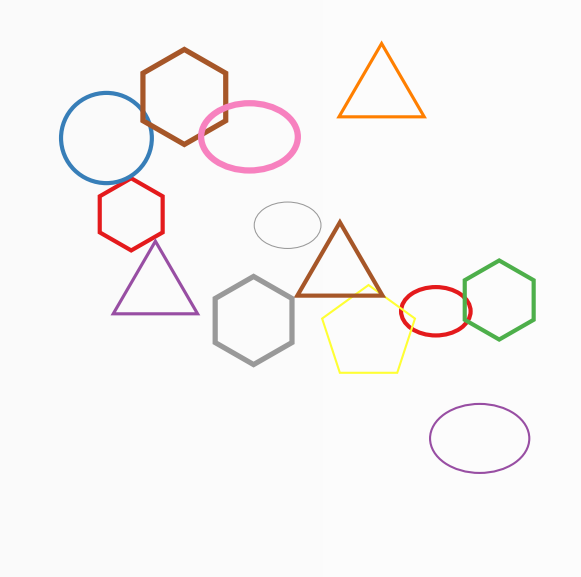[{"shape": "oval", "thickness": 2, "radius": 0.3, "center": [0.75, 0.46]}, {"shape": "hexagon", "thickness": 2, "radius": 0.31, "center": [0.226, 0.628]}, {"shape": "circle", "thickness": 2, "radius": 0.39, "center": [0.183, 0.76]}, {"shape": "hexagon", "thickness": 2, "radius": 0.34, "center": [0.859, 0.48]}, {"shape": "oval", "thickness": 1, "radius": 0.43, "center": [0.825, 0.24]}, {"shape": "triangle", "thickness": 1.5, "radius": 0.42, "center": [0.267, 0.498]}, {"shape": "triangle", "thickness": 1.5, "radius": 0.42, "center": [0.657, 0.839]}, {"shape": "pentagon", "thickness": 1, "radius": 0.42, "center": [0.634, 0.422]}, {"shape": "hexagon", "thickness": 2.5, "radius": 0.41, "center": [0.317, 0.831]}, {"shape": "triangle", "thickness": 2, "radius": 0.42, "center": [0.585, 0.53]}, {"shape": "oval", "thickness": 3, "radius": 0.42, "center": [0.429, 0.762]}, {"shape": "hexagon", "thickness": 2.5, "radius": 0.38, "center": [0.436, 0.444]}, {"shape": "oval", "thickness": 0.5, "radius": 0.29, "center": [0.495, 0.609]}]